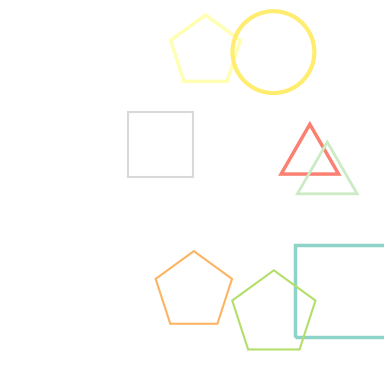[{"shape": "square", "thickness": 2.5, "radius": 0.6, "center": [0.885, 0.243]}, {"shape": "pentagon", "thickness": 2.5, "radius": 0.48, "center": [0.534, 0.866]}, {"shape": "triangle", "thickness": 2.5, "radius": 0.43, "center": [0.805, 0.591]}, {"shape": "pentagon", "thickness": 1.5, "radius": 0.52, "center": [0.503, 0.243]}, {"shape": "pentagon", "thickness": 1.5, "radius": 0.57, "center": [0.711, 0.184]}, {"shape": "square", "thickness": 1.5, "radius": 0.42, "center": [0.416, 0.624]}, {"shape": "triangle", "thickness": 2, "radius": 0.45, "center": [0.85, 0.541]}, {"shape": "circle", "thickness": 3, "radius": 0.53, "center": [0.71, 0.865]}]